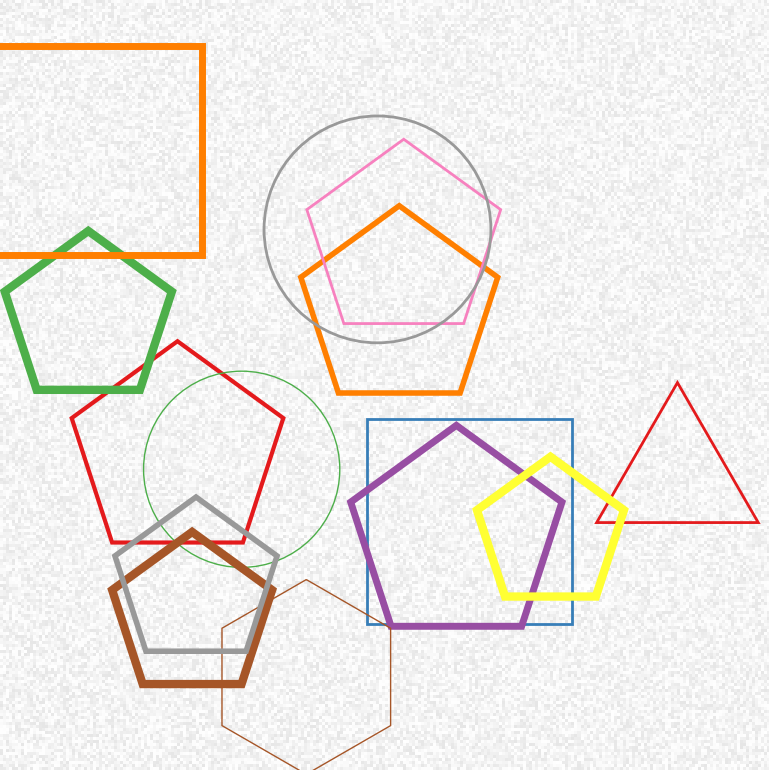[{"shape": "pentagon", "thickness": 1.5, "radius": 0.72, "center": [0.231, 0.412]}, {"shape": "triangle", "thickness": 1, "radius": 0.61, "center": [0.88, 0.382]}, {"shape": "square", "thickness": 1, "radius": 0.67, "center": [0.609, 0.322]}, {"shape": "circle", "thickness": 0.5, "radius": 0.64, "center": [0.314, 0.391]}, {"shape": "pentagon", "thickness": 3, "radius": 0.57, "center": [0.115, 0.586]}, {"shape": "pentagon", "thickness": 2.5, "radius": 0.72, "center": [0.593, 0.303]}, {"shape": "pentagon", "thickness": 2, "radius": 0.67, "center": [0.519, 0.598]}, {"shape": "square", "thickness": 2.5, "radius": 0.68, "center": [0.127, 0.805]}, {"shape": "pentagon", "thickness": 3, "radius": 0.5, "center": [0.715, 0.306]}, {"shape": "hexagon", "thickness": 0.5, "radius": 0.63, "center": [0.398, 0.121]}, {"shape": "pentagon", "thickness": 3, "radius": 0.55, "center": [0.25, 0.2]}, {"shape": "pentagon", "thickness": 1, "radius": 0.66, "center": [0.524, 0.687]}, {"shape": "pentagon", "thickness": 2, "radius": 0.55, "center": [0.255, 0.244]}, {"shape": "circle", "thickness": 1, "radius": 0.74, "center": [0.49, 0.702]}]